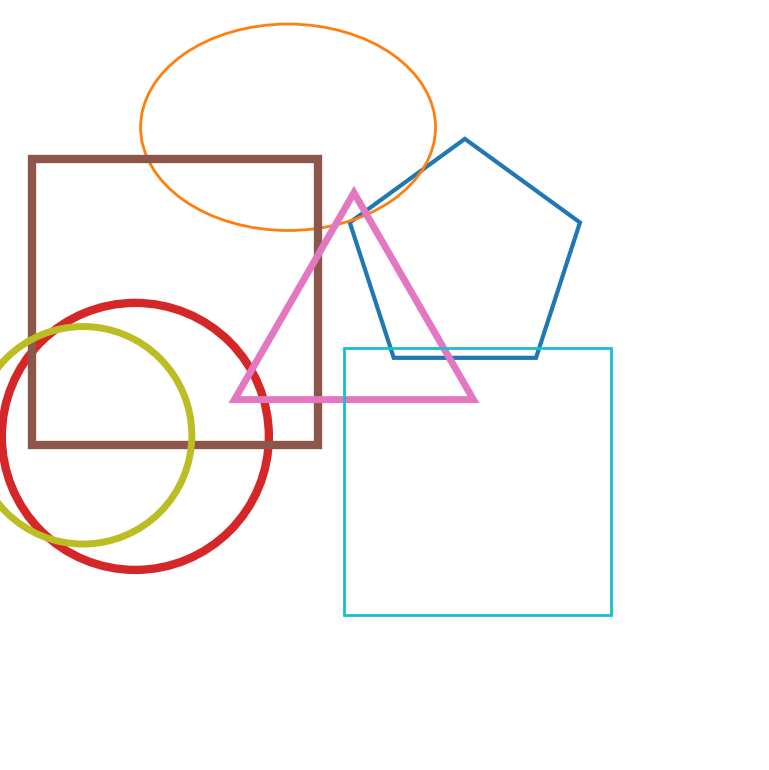[{"shape": "pentagon", "thickness": 1.5, "radius": 0.79, "center": [0.604, 0.662]}, {"shape": "oval", "thickness": 1, "radius": 0.96, "center": [0.374, 0.835]}, {"shape": "circle", "thickness": 3, "radius": 0.87, "center": [0.176, 0.433]}, {"shape": "square", "thickness": 3, "radius": 0.93, "center": [0.227, 0.608]}, {"shape": "triangle", "thickness": 2.5, "radius": 0.9, "center": [0.46, 0.571]}, {"shape": "circle", "thickness": 2.5, "radius": 0.71, "center": [0.108, 0.435]}, {"shape": "square", "thickness": 1, "radius": 0.87, "center": [0.62, 0.374]}]